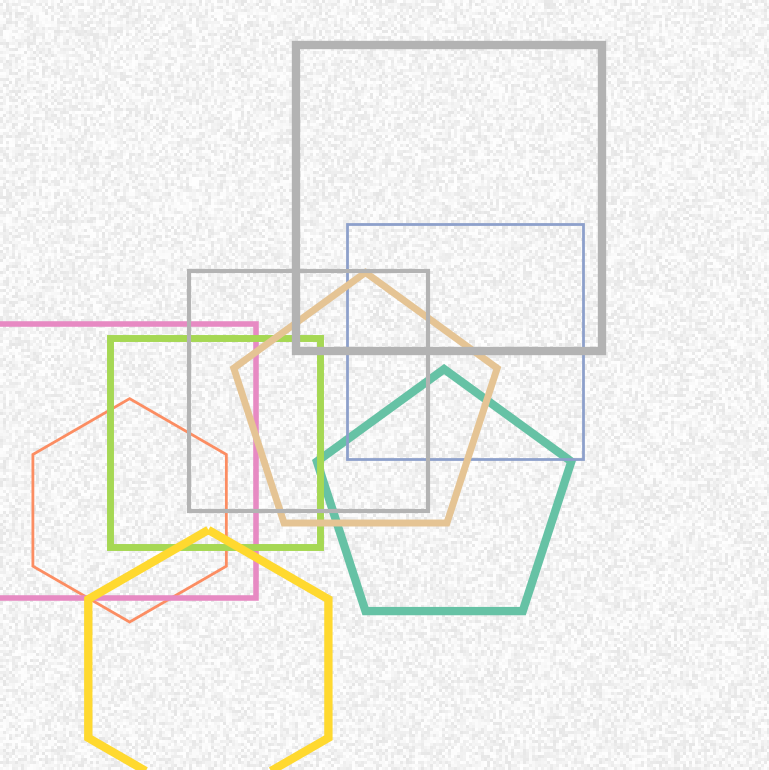[{"shape": "pentagon", "thickness": 3, "radius": 0.87, "center": [0.577, 0.347]}, {"shape": "hexagon", "thickness": 1, "radius": 0.73, "center": [0.168, 0.337]}, {"shape": "square", "thickness": 1, "radius": 0.76, "center": [0.604, 0.556]}, {"shape": "square", "thickness": 2, "radius": 0.89, "center": [0.155, 0.402]}, {"shape": "square", "thickness": 2.5, "radius": 0.68, "center": [0.279, 0.426]}, {"shape": "hexagon", "thickness": 3, "radius": 0.9, "center": [0.271, 0.132]}, {"shape": "pentagon", "thickness": 2.5, "radius": 0.9, "center": [0.475, 0.466]}, {"shape": "square", "thickness": 3, "radius": 0.99, "center": [0.583, 0.742]}, {"shape": "square", "thickness": 1.5, "radius": 0.78, "center": [0.401, 0.492]}]